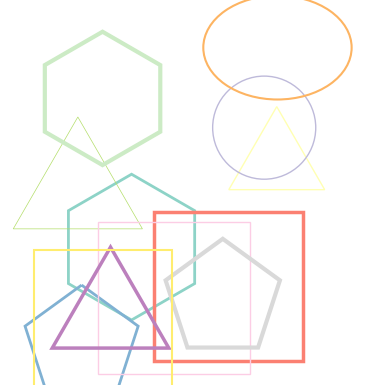[{"shape": "hexagon", "thickness": 2, "radius": 0.95, "center": [0.342, 0.358]}, {"shape": "triangle", "thickness": 1, "radius": 0.72, "center": [0.719, 0.579]}, {"shape": "circle", "thickness": 1, "radius": 0.67, "center": [0.686, 0.668]}, {"shape": "square", "thickness": 2.5, "radius": 0.97, "center": [0.593, 0.256]}, {"shape": "pentagon", "thickness": 2, "radius": 0.77, "center": [0.212, 0.105]}, {"shape": "oval", "thickness": 1.5, "radius": 0.96, "center": [0.721, 0.876]}, {"shape": "triangle", "thickness": 0.5, "radius": 0.97, "center": [0.202, 0.502]}, {"shape": "square", "thickness": 1, "radius": 0.99, "center": [0.453, 0.225]}, {"shape": "pentagon", "thickness": 3, "radius": 0.78, "center": [0.579, 0.224]}, {"shape": "triangle", "thickness": 2.5, "radius": 0.87, "center": [0.287, 0.183]}, {"shape": "hexagon", "thickness": 3, "radius": 0.87, "center": [0.266, 0.744]}, {"shape": "square", "thickness": 1.5, "radius": 0.9, "center": [0.267, 0.172]}]